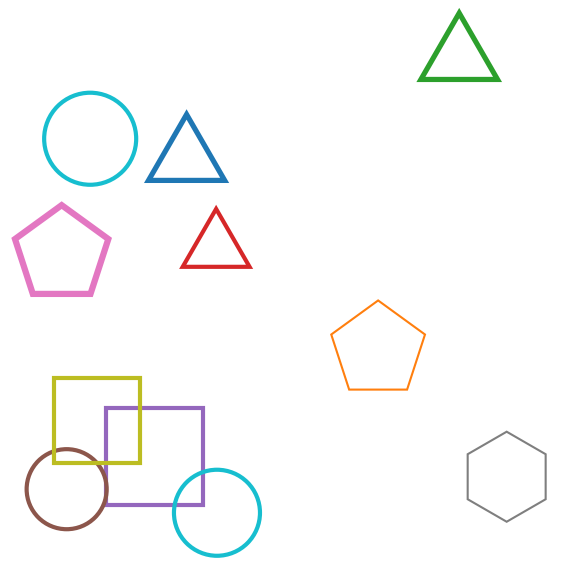[{"shape": "triangle", "thickness": 2.5, "radius": 0.38, "center": [0.323, 0.725]}, {"shape": "pentagon", "thickness": 1, "radius": 0.43, "center": [0.655, 0.394]}, {"shape": "triangle", "thickness": 2.5, "radius": 0.38, "center": [0.795, 0.9]}, {"shape": "triangle", "thickness": 2, "radius": 0.33, "center": [0.374, 0.571]}, {"shape": "square", "thickness": 2, "radius": 0.42, "center": [0.268, 0.209]}, {"shape": "circle", "thickness": 2, "radius": 0.35, "center": [0.115, 0.152]}, {"shape": "pentagon", "thickness": 3, "radius": 0.42, "center": [0.107, 0.559]}, {"shape": "hexagon", "thickness": 1, "radius": 0.39, "center": [0.877, 0.174]}, {"shape": "square", "thickness": 2, "radius": 0.37, "center": [0.168, 0.271]}, {"shape": "circle", "thickness": 2, "radius": 0.4, "center": [0.156, 0.759]}, {"shape": "circle", "thickness": 2, "radius": 0.37, "center": [0.376, 0.111]}]